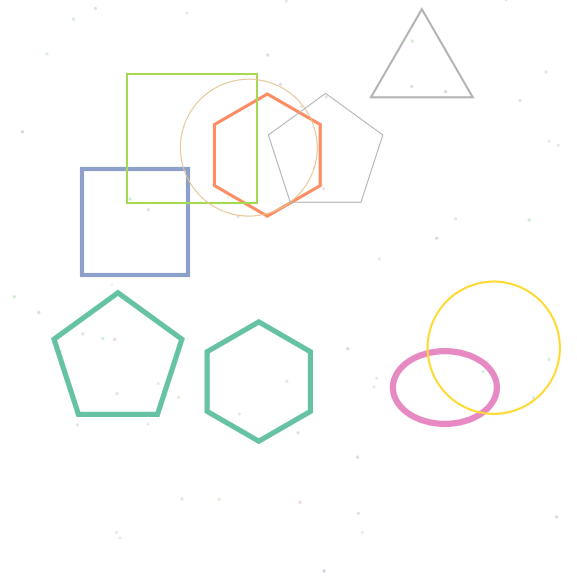[{"shape": "pentagon", "thickness": 2.5, "radius": 0.58, "center": [0.204, 0.376]}, {"shape": "hexagon", "thickness": 2.5, "radius": 0.52, "center": [0.448, 0.338]}, {"shape": "hexagon", "thickness": 1.5, "radius": 0.53, "center": [0.463, 0.731]}, {"shape": "square", "thickness": 2, "radius": 0.46, "center": [0.234, 0.615]}, {"shape": "oval", "thickness": 3, "radius": 0.45, "center": [0.77, 0.328]}, {"shape": "square", "thickness": 1, "radius": 0.56, "center": [0.332, 0.76]}, {"shape": "circle", "thickness": 1, "radius": 0.57, "center": [0.855, 0.397]}, {"shape": "circle", "thickness": 0.5, "radius": 0.59, "center": [0.431, 0.743]}, {"shape": "pentagon", "thickness": 0.5, "radius": 0.52, "center": [0.564, 0.733]}, {"shape": "triangle", "thickness": 1, "radius": 0.51, "center": [0.73, 0.882]}]